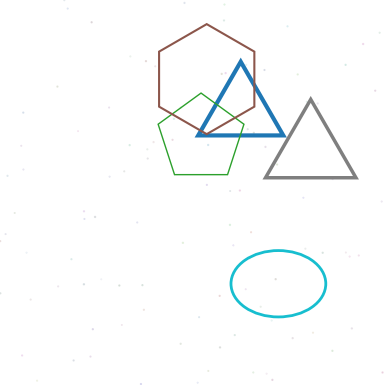[{"shape": "triangle", "thickness": 3, "radius": 0.64, "center": [0.625, 0.712]}, {"shape": "pentagon", "thickness": 1, "radius": 0.59, "center": [0.522, 0.641]}, {"shape": "hexagon", "thickness": 1.5, "radius": 0.71, "center": [0.537, 0.794]}, {"shape": "triangle", "thickness": 2.5, "radius": 0.68, "center": [0.807, 0.606]}, {"shape": "oval", "thickness": 2, "radius": 0.62, "center": [0.723, 0.263]}]